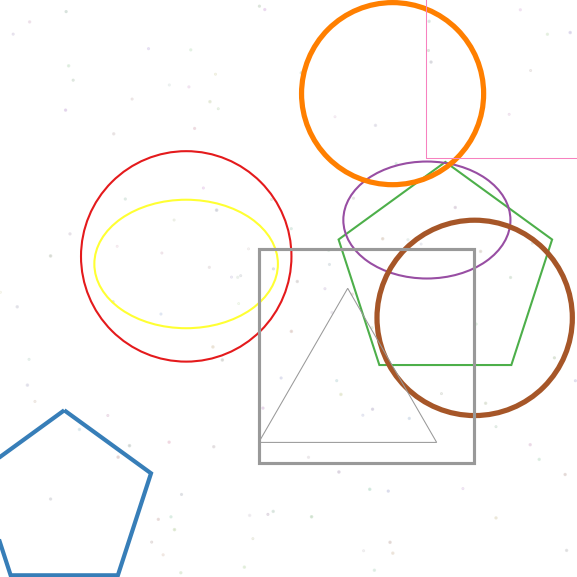[{"shape": "circle", "thickness": 1, "radius": 0.91, "center": [0.322, 0.555]}, {"shape": "pentagon", "thickness": 2, "radius": 0.79, "center": [0.111, 0.131]}, {"shape": "pentagon", "thickness": 1, "radius": 0.97, "center": [0.771, 0.524]}, {"shape": "oval", "thickness": 1, "radius": 0.72, "center": [0.739, 0.618]}, {"shape": "circle", "thickness": 2.5, "radius": 0.79, "center": [0.68, 0.837]}, {"shape": "oval", "thickness": 1, "radius": 0.79, "center": [0.322, 0.542]}, {"shape": "circle", "thickness": 2.5, "radius": 0.85, "center": [0.822, 0.449]}, {"shape": "square", "thickness": 0.5, "radius": 0.8, "center": [0.898, 0.885]}, {"shape": "triangle", "thickness": 0.5, "radius": 0.89, "center": [0.602, 0.322]}, {"shape": "square", "thickness": 1.5, "radius": 0.93, "center": [0.635, 0.383]}]